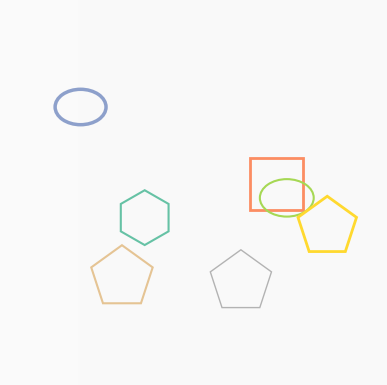[{"shape": "hexagon", "thickness": 1.5, "radius": 0.36, "center": [0.373, 0.435]}, {"shape": "square", "thickness": 2, "radius": 0.34, "center": [0.713, 0.522]}, {"shape": "oval", "thickness": 2.5, "radius": 0.33, "center": [0.208, 0.722]}, {"shape": "oval", "thickness": 1.5, "radius": 0.35, "center": [0.74, 0.486]}, {"shape": "pentagon", "thickness": 2, "radius": 0.4, "center": [0.845, 0.411]}, {"shape": "pentagon", "thickness": 1.5, "radius": 0.42, "center": [0.315, 0.28]}, {"shape": "pentagon", "thickness": 1, "radius": 0.41, "center": [0.622, 0.268]}]